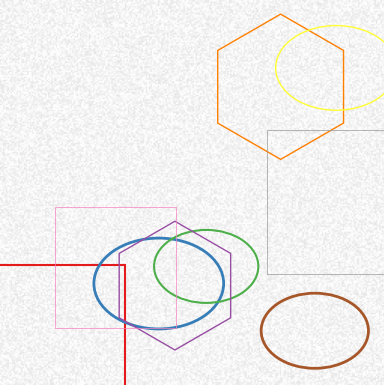[{"shape": "square", "thickness": 1.5, "radius": 0.95, "center": [0.136, 0.122]}, {"shape": "oval", "thickness": 2, "radius": 0.84, "center": [0.412, 0.264]}, {"shape": "oval", "thickness": 1.5, "radius": 0.68, "center": [0.536, 0.308]}, {"shape": "hexagon", "thickness": 1, "radius": 0.84, "center": [0.454, 0.258]}, {"shape": "hexagon", "thickness": 1, "radius": 0.94, "center": [0.729, 0.775]}, {"shape": "oval", "thickness": 1, "radius": 0.79, "center": [0.873, 0.824]}, {"shape": "oval", "thickness": 2, "radius": 0.7, "center": [0.818, 0.141]}, {"shape": "square", "thickness": 0.5, "radius": 0.79, "center": [0.3, 0.304]}, {"shape": "square", "thickness": 0.5, "radius": 0.93, "center": [0.88, 0.475]}]